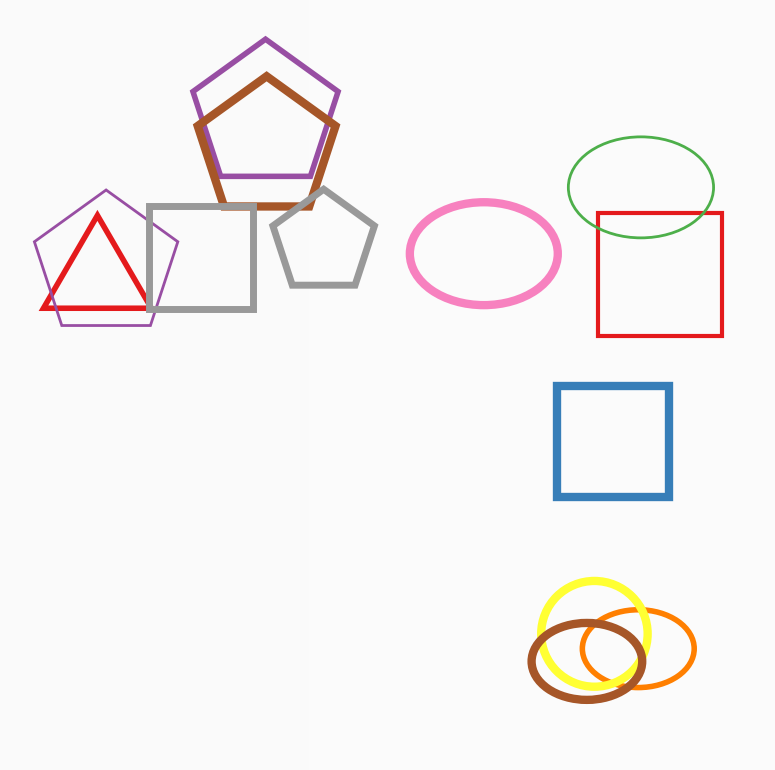[{"shape": "square", "thickness": 1.5, "radius": 0.4, "center": [0.851, 0.644]}, {"shape": "triangle", "thickness": 2, "radius": 0.4, "center": [0.126, 0.64]}, {"shape": "square", "thickness": 3, "radius": 0.36, "center": [0.792, 0.427]}, {"shape": "oval", "thickness": 1, "radius": 0.47, "center": [0.827, 0.757]}, {"shape": "pentagon", "thickness": 2, "radius": 0.49, "center": [0.343, 0.851]}, {"shape": "pentagon", "thickness": 1, "radius": 0.49, "center": [0.137, 0.656]}, {"shape": "oval", "thickness": 2, "radius": 0.36, "center": [0.824, 0.158]}, {"shape": "circle", "thickness": 3, "radius": 0.34, "center": [0.767, 0.177]}, {"shape": "pentagon", "thickness": 3, "radius": 0.47, "center": [0.344, 0.807]}, {"shape": "oval", "thickness": 3, "radius": 0.36, "center": [0.757, 0.141]}, {"shape": "oval", "thickness": 3, "radius": 0.48, "center": [0.624, 0.671]}, {"shape": "square", "thickness": 2.5, "radius": 0.34, "center": [0.259, 0.665]}, {"shape": "pentagon", "thickness": 2.5, "radius": 0.34, "center": [0.418, 0.685]}]